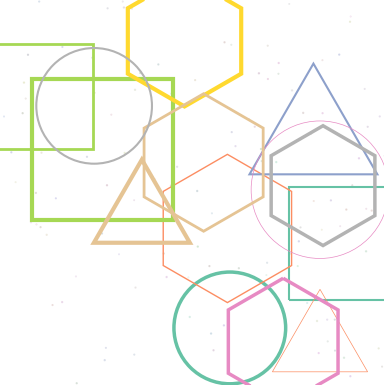[{"shape": "circle", "thickness": 2.5, "radius": 0.73, "center": [0.597, 0.148]}, {"shape": "square", "thickness": 1.5, "radius": 0.73, "center": [0.897, 0.368]}, {"shape": "triangle", "thickness": 0.5, "radius": 0.71, "center": [0.831, 0.106]}, {"shape": "hexagon", "thickness": 1, "radius": 0.96, "center": [0.591, 0.407]}, {"shape": "triangle", "thickness": 1.5, "radius": 0.96, "center": [0.814, 0.643]}, {"shape": "hexagon", "thickness": 2.5, "radius": 0.82, "center": [0.736, 0.113]}, {"shape": "circle", "thickness": 0.5, "radius": 0.89, "center": [0.831, 0.507]}, {"shape": "square", "thickness": 2, "radius": 0.68, "center": [0.105, 0.749]}, {"shape": "square", "thickness": 3, "radius": 0.92, "center": [0.266, 0.611]}, {"shape": "hexagon", "thickness": 3, "radius": 0.85, "center": [0.479, 0.894]}, {"shape": "hexagon", "thickness": 2, "radius": 0.89, "center": [0.529, 0.578]}, {"shape": "triangle", "thickness": 3, "radius": 0.72, "center": [0.368, 0.441]}, {"shape": "circle", "thickness": 1.5, "radius": 0.75, "center": [0.245, 0.725]}, {"shape": "hexagon", "thickness": 2.5, "radius": 0.78, "center": [0.839, 0.518]}]